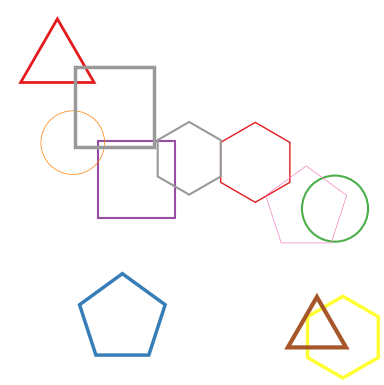[{"shape": "triangle", "thickness": 2, "radius": 0.55, "center": [0.149, 0.841]}, {"shape": "hexagon", "thickness": 1, "radius": 0.52, "center": [0.663, 0.578]}, {"shape": "pentagon", "thickness": 2.5, "radius": 0.58, "center": [0.318, 0.172]}, {"shape": "circle", "thickness": 1.5, "radius": 0.43, "center": [0.87, 0.458]}, {"shape": "square", "thickness": 1.5, "radius": 0.5, "center": [0.355, 0.534]}, {"shape": "circle", "thickness": 0.5, "radius": 0.41, "center": [0.189, 0.629]}, {"shape": "hexagon", "thickness": 2.5, "radius": 0.53, "center": [0.891, 0.124]}, {"shape": "triangle", "thickness": 3, "radius": 0.44, "center": [0.823, 0.141]}, {"shape": "pentagon", "thickness": 0.5, "radius": 0.55, "center": [0.795, 0.458]}, {"shape": "square", "thickness": 2.5, "radius": 0.52, "center": [0.298, 0.722]}, {"shape": "hexagon", "thickness": 1.5, "radius": 0.47, "center": [0.491, 0.589]}]